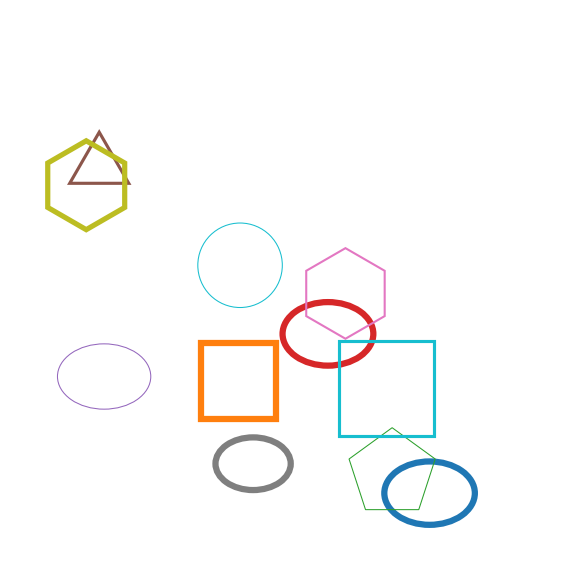[{"shape": "oval", "thickness": 3, "radius": 0.39, "center": [0.744, 0.145]}, {"shape": "square", "thickness": 3, "radius": 0.33, "center": [0.413, 0.34]}, {"shape": "pentagon", "thickness": 0.5, "radius": 0.39, "center": [0.679, 0.18]}, {"shape": "oval", "thickness": 3, "radius": 0.39, "center": [0.568, 0.421]}, {"shape": "oval", "thickness": 0.5, "radius": 0.4, "center": [0.18, 0.347]}, {"shape": "triangle", "thickness": 1.5, "radius": 0.29, "center": [0.172, 0.711]}, {"shape": "hexagon", "thickness": 1, "radius": 0.39, "center": [0.598, 0.491]}, {"shape": "oval", "thickness": 3, "radius": 0.33, "center": [0.438, 0.196]}, {"shape": "hexagon", "thickness": 2.5, "radius": 0.38, "center": [0.149, 0.678]}, {"shape": "circle", "thickness": 0.5, "radius": 0.37, "center": [0.416, 0.54]}, {"shape": "square", "thickness": 1.5, "radius": 0.41, "center": [0.67, 0.326]}]